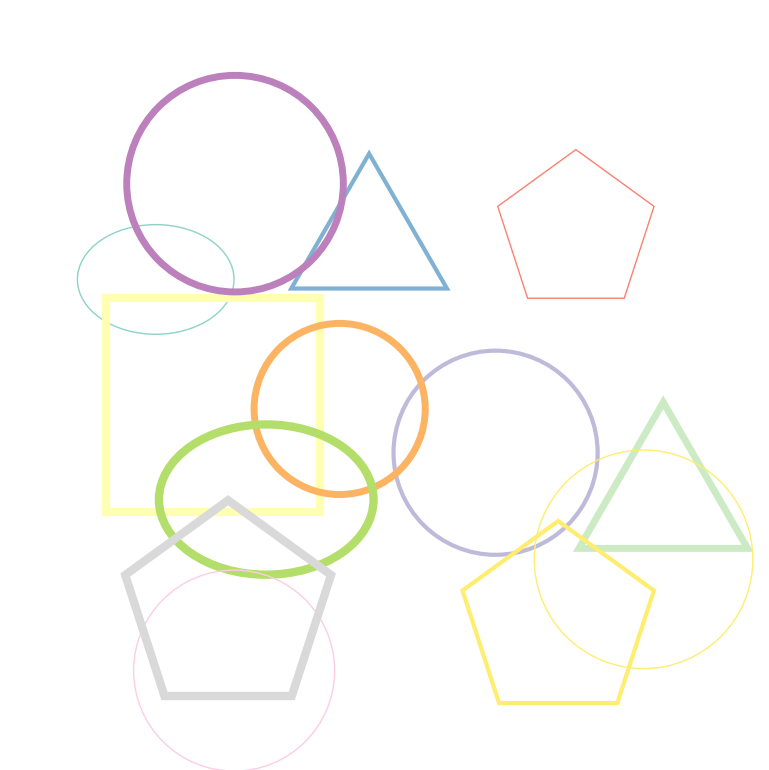[{"shape": "oval", "thickness": 0.5, "radius": 0.51, "center": [0.202, 0.637]}, {"shape": "square", "thickness": 3, "radius": 0.69, "center": [0.277, 0.474]}, {"shape": "circle", "thickness": 1.5, "radius": 0.66, "center": [0.644, 0.412]}, {"shape": "pentagon", "thickness": 0.5, "radius": 0.53, "center": [0.748, 0.699]}, {"shape": "triangle", "thickness": 1.5, "radius": 0.58, "center": [0.479, 0.684]}, {"shape": "circle", "thickness": 2.5, "radius": 0.56, "center": [0.441, 0.469]}, {"shape": "oval", "thickness": 3, "radius": 0.7, "center": [0.346, 0.351]}, {"shape": "circle", "thickness": 0.5, "radius": 0.65, "center": [0.304, 0.129]}, {"shape": "pentagon", "thickness": 3, "radius": 0.7, "center": [0.296, 0.21]}, {"shape": "circle", "thickness": 2.5, "radius": 0.7, "center": [0.305, 0.762]}, {"shape": "triangle", "thickness": 2.5, "radius": 0.63, "center": [0.861, 0.351]}, {"shape": "circle", "thickness": 0.5, "radius": 0.71, "center": [0.836, 0.274]}, {"shape": "pentagon", "thickness": 1.5, "radius": 0.65, "center": [0.725, 0.193]}]